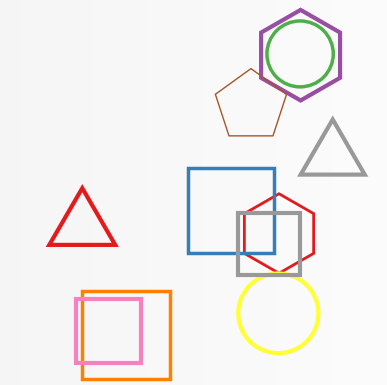[{"shape": "hexagon", "thickness": 2, "radius": 0.52, "center": [0.72, 0.394]}, {"shape": "triangle", "thickness": 3, "radius": 0.49, "center": [0.212, 0.413]}, {"shape": "square", "thickness": 2.5, "radius": 0.55, "center": [0.596, 0.454]}, {"shape": "circle", "thickness": 2.5, "radius": 0.43, "center": [0.774, 0.86]}, {"shape": "hexagon", "thickness": 3, "radius": 0.59, "center": [0.776, 0.857]}, {"shape": "square", "thickness": 2.5, "radius": 0.57, "center": [0.325, 0.13]}, {"shape": "circle", "thickness": 3, "radius": 0.52, "center": [0.718, 0.186]}, {"shape": "pentagon", "thickness": 1, "radius": 0.48, "center": [0.648, 0.725]}, {"shape": "square", "thickness": 3, "radius": 0.42, "center": [0.279, 0.14]}, {"shape": "triangle", "thickness": 3, "radius": 0.48, "center": [0.859, 0.594]}, {"shape": "square", "thickness": 3, "radius": 0.4, "center": [0.694, 0.367]}]